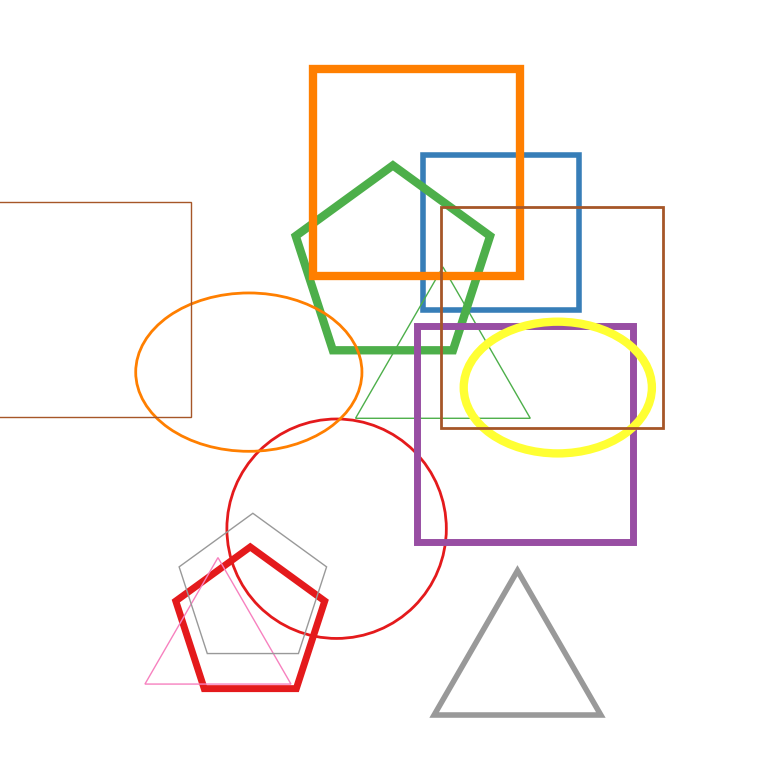[{"shape": "pentagon", "thickness": 2.5, "radius": 0.51, "center": [0.325, 0.188]}, {"shape": "circle", "thickness": 1, "radius": 0.71, "center": [0.437, 0.313]}, {"shape": "square", "thickness": 2, "radius": 0.51, "center": [0.651, 0.698]}, {"shape": "triangle", "thickness": 0.5, "radius": 0.66, "center": [0.575, 0.522]}, {"shape": "pentagon", "thickness": 3, "radius": 0.66, "center": [0.51, 0.652]}, {"shape": "square", "thickness": 2.5, "radius": 0.7, "center": [0.682, 0.436]}, {"shape": "square", "thickness": 3, "radius": 0.67, "center": [0.541, 0.776]}, {"shape": "oval", "thickness": 1, "radius": 0.73, "center": [0.323, 0.517]}, {"shape": "oval", "thickness": 3, "radius": 0.61, "center": [0.724, 0.497]}, {"shape": "square", "thickness": 1, "radius": 0.72, "center": [0.717, 0.588]}, {"shape": "square", "thickness": 0.5, "radius": 0.7, "center": [0.108, 0.598]}, {"shape": "triangle", "thickness": 0.5, "radius": 0.55, "center": [0.283, 0.166]}, {"shape": "triangle", "thickness": 2, "radius": 0.62, "center": [0.672, 0.134]}, {"shape": "pentagon", "thickness": 0.5, "radius": 0.5, "center": [0.328, 0.233]}]